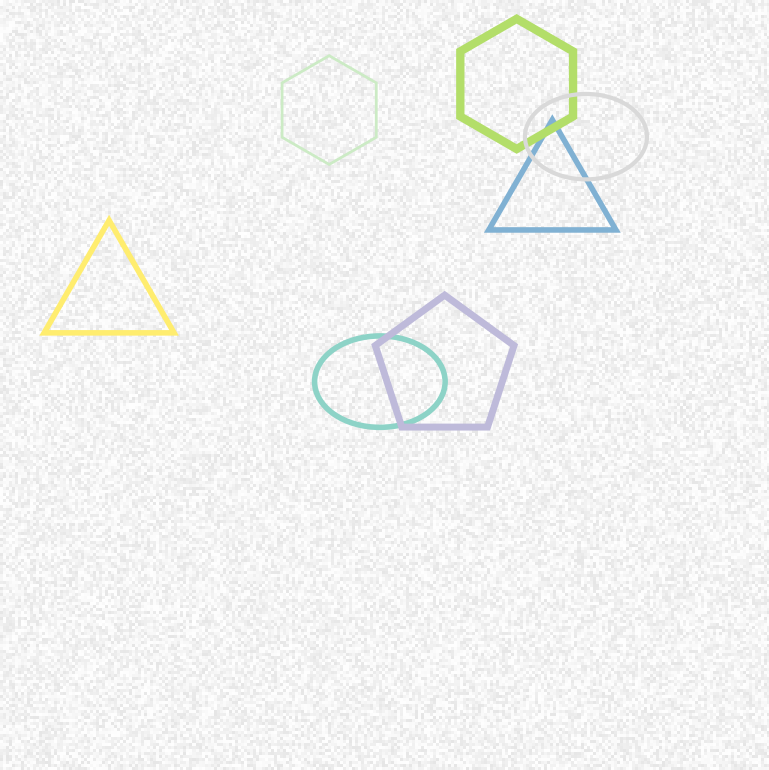[{"shape": "oval", "thickness": 2, "radius": 0.42, "center": [0.493, 0.504]}, {"shape": "pentagon", "thickness": 2.5, "radius": 0.47, "center": [0.577, 0.522]}, {"shape": "triangle", "thickness": 2, "radius": 0.48, "center": [0.717, 0.749]}, {"shape": "hexagon", "thickness": 3, "radius": 0.42, "center": [0.671, 0.891]}, {"shape": "oval", "thickness": 1.5, "radius": 0.4, "center": [0.761, 0.823]}, {"shape": "hexagon", "thickness": 1, "radius": 0.35, "center": [0.427, 0.857]}, {"shape": "triangle", "thickness": 2, "radius": 0.49, "center": [0.142, 0.616]}]